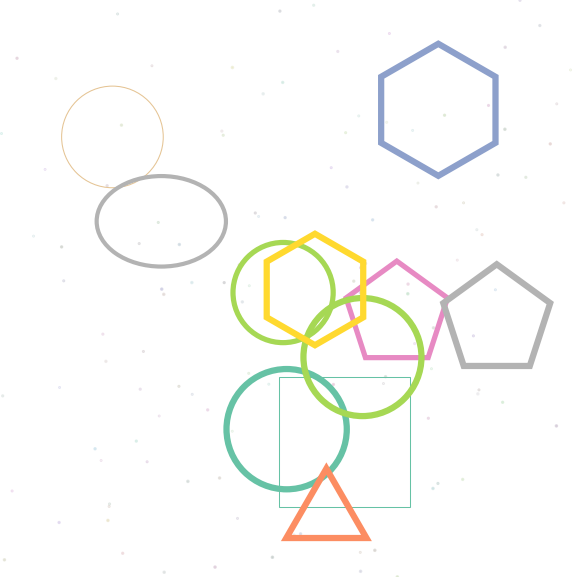[{"shape": "circle", "thickness": 3, "radius": 0.52, "center": [0.496, 0.256]}, {"shape": "square", "thickness": 0.5, "radius": 0.56, "center": [0.597, 0.234]}, {"shape": "triangle", "thickness": 3, "radius": 0.4, "center": [0.565, 0.108]}, {"shape": "hexagon", "thickness": 3, "radius": 0.57, "center": [0.759, 0.809]}, {"shape": "pentagon", "thickness": 2.5, "radius": 0.46, "center": [0.687, 0.455]}, {"shape": "circle", "thickness": 2.5, "radius": 0.43, "center": [0.49, 0.493]}, {"shape": "circle", "thickness": 3, "radius": 0.51, "center": [0.628, 0.381]}, {"shape": "hexagon", "thickness": 3, "radius": 0.48, "center": [0.545, 0.498]}, {"shape": "circle", "thickness": 0.5, "radius": 0.44, "center": [0.195, 0.762]}, {"shape": "oval", "thickness": 2, "radius": 0.56, "center": [0.279, 0.616]}, {"shape": "pentagon", "thickness": 3, "radius": 0.49, "center": [0.86, 0.444]}]